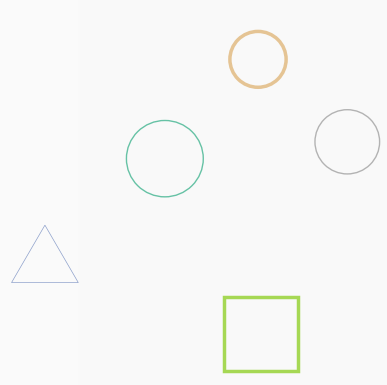[{"shape": "circle", "thickness": 1, "radius": 0.5, "center": [0.425, 0.588]}, {"shape": "triangle", "thickness": 0.5, "radius": 0.5, "center": [0.116, 0.316]}, {"shape": "square", "thickness": 2.5, "radius": 0.48, "center": [0.673, 0.132]}, {"shape": "circle", "thickness": 2.5, "radius": 0.36, "center": [0.666, 0.846]}, {"shape": "circle", "thickness": 1, "radius": 0.42, "center": [0.896, 0.632]}]